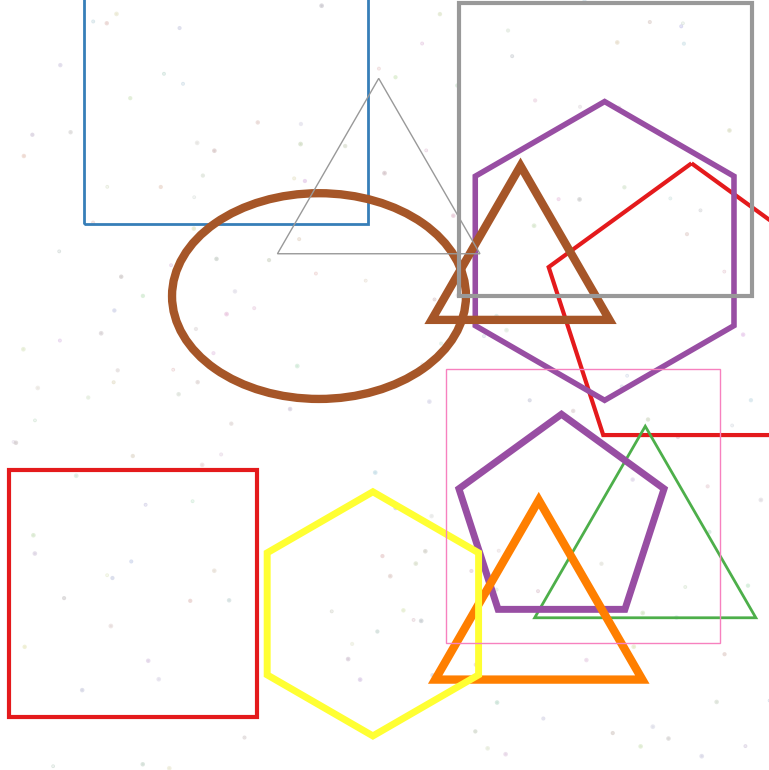[{"shape": "square", "thickness": 1.5, "radius": 0.8, "center": [0.173, 0.229]}, {"shape": "pentagon", "thickness": 1.5, "radius": 0.98, "center": [0.898, 0.593]}, {"shape": "square", "thickness": 1, "radius": 0.92, "center": [0.294, 0.893]}, {"shape": "triangle", "thickness": 1, "radius": 0.83, "center": [0.838, 0.281]}, {"shape": "hexagon", "thickness": 2, "radius": 0.97, "center": [0.785, 0.674]}, {"shape": "pentagon", "thickness": 2.5, "radius": 0.7, "center": [0.729, 0.322]}, {"shape": "triangle", "thickness": 3, "radius": 0.78, "center": [0.7, 0.195]}, {"shape": "hexagon", "thickness": 2.5, "radius": 0.79, "center": [0.484, 0.203]}, {"shape": "oval", "thickness": 3, "radius": 0.95, "center": [0.414, 0.615]}, {"shape": "triangle", "thickness": 3, "radius": 0.67, "center": [0.676, 0.651]}, {"shape": "square", "thickness": 0.5, "radius": 0.89, "center": [0.757, 0.343]}, {"shape": "triangle", "thickness": 0.5, "radius": 0.76, "center": [0.492, 0.746]}, {"shape": "square", "thickness": 1.5, "radius": 0.95, "center": [0.786, 0.806]}]